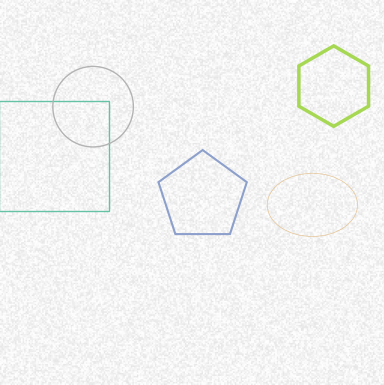[{"shape": "square", "thickness": 1, "radius": 0.72, "center": [0.141, 0.595]}, {"shape": "pentagon", "thickness": 1.5, "radius": 0.6, "center": [0.526, 0.49]}, {"shape": "hexagon", "thickness": 2.5, "radius": 0.52, "center": [0.867, 0.776]}, {"shape": "oval", "thickness": 0.5, "radius": 0.59, "center": [0.811, 0.468]}, {"shape": "circle", "thickness": 1, "radius": 0.52, "center": [0.242, 0.723]}]